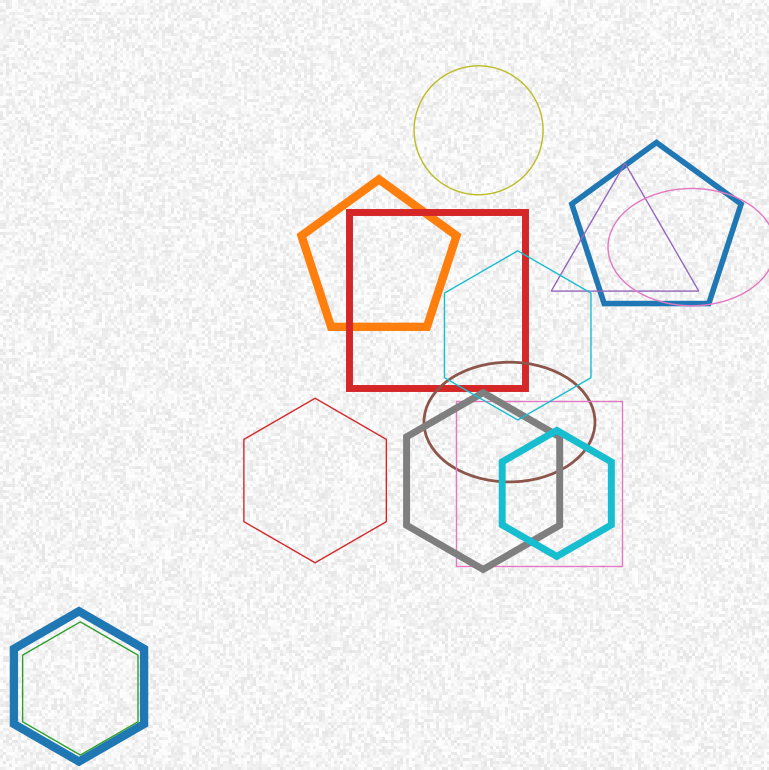[{"shape": "pentagon", "thickness": 2, "radius": 0.58, "center": [0.853, 0.699]}, {"shape": "hexagon", "thickness": 3, "radius": 0.49, "center": [0.103, 0.109]}, {"shape": "pentagon", "thickness": 3, "radius": 0.53, "center": [0.492, 0.661]}, {"shape": "hexagon", "thickness": 0.5, "radius": 0.43, "center": [0.104, 0.106]}, {"shape": "hexagon", "thickness": 0.5, "radius": 0.53, "center": [0.409, 0.376]}, {"shape": "square", "thickness": 2.5, "radius": 0.57, "center": [0.567, 0.61]}, {"shape": "triangle", "thickness": 0.5, "radius": 0.55, "center": [0.812, 0.677]}, {"shape": "oval", "thickness": 1, "radius": 0.56, "center": [0.662, 0.452]}, {"shape": "oval", "thickness": 0.5, "radius": 0.54, "center": [0.898, 0.679]}, {"shape": "square", "thickness": 0.5, "radius": 0.54, "center": [0.7, 0.372]}, {"shape": "hexagon", "thickness": 2.5, "radius": 0.57, "center": [0.627, 0.375]}, {"shape": "circle", "thickness": 0.5, "radius": 0.42, "center": [0.622, 0.831]}, {"shape": "hexagon", "thickness": 2.5, "radius": 0.41, "center": [0.723, 0.359]}, {"shape": "hexagon", "thickness": 0.5, "radius": 0.55, "center": [0.672, 0.564]}]